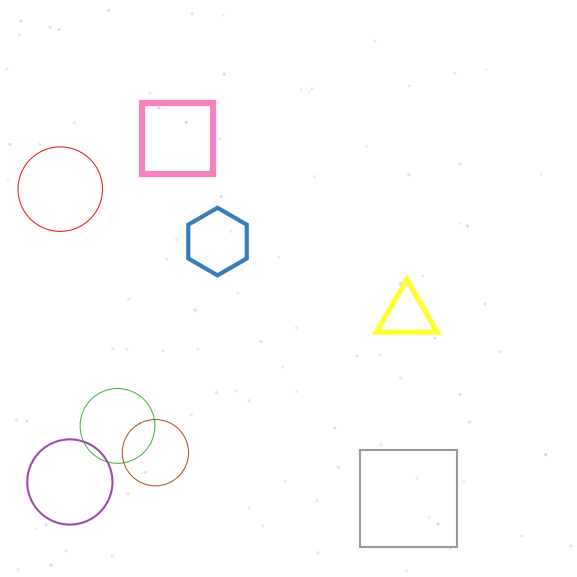[{"shape": "circle", "thickness": 0.5, "radius": 0.37, "center": [0.104, 0.672]}, {"shape": "hexagon", "thickness": 2, "radius": 0.29, "center": [0.377, 0.581]}, {"shape": "circle", "thickness": 0.5, "radius": 0.32, "center": [0.203, 0.262]}, {"shape": "circle", "thickness": 1, "radius": 0.37, "center": [0.121, 0.165]}, {"shape": "triangle", "thickness": 2.5, "radius": 0.3, "center": [0.704, 0.454]}, {"shape": "circle", "thickness": 0.5, "radius": 0.29, "center": [0.269, 0.215]}, {"shape": "square", "thickness": 3, "radius": 0.31, "center": [0.307, 0.76]}, {"shape": "square", "thickness": 1, "radius": 0.42, "center": [0.708, 0.136]}]